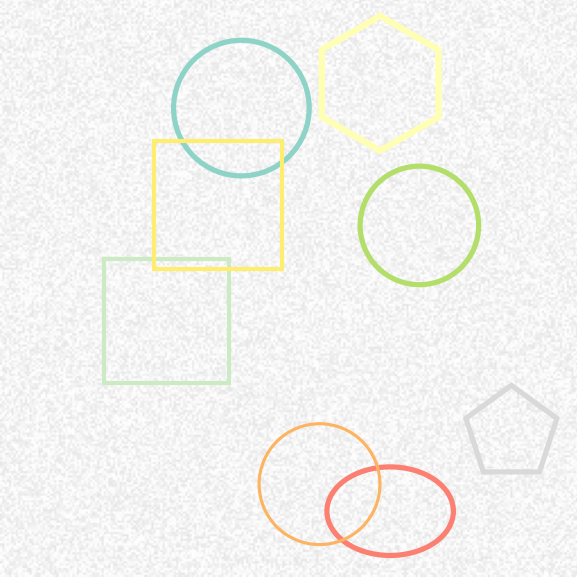[{"shape": "circle", "thickness": 2.5, "radius": 0.59, "center": [0.418, 0.812]}, {"shape": "hexagon", "thickness": 3, "radius": 0.58, "center": [0.658, 0.855]}, {"shape": "oval", "thickness": 2.5, "radius": 0.55, "center": [0.676, 0.114]}, {"shape": "circle", "thickness": 1.5, "radius": 0.52, "center": [0.553, 0.161]}, {"shape": "circle", "thickness": 2.5, "radius": 0.51, "center": [0.726, 0.609]}, {"shape": "pentagon", "thickness": 2.5, "radius": 0.41, "center": [0.886, 0.249]}, {"shape": "square", "thickness": 2, "radius": 0.54, "center": [0.289, 0.443]}, {"shape": "square", "thickness": 2, "radius": 0.56, "center": [0.377, 0.644]}]